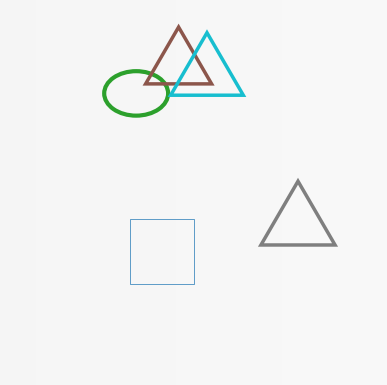[{"shape": "square", "thickness": 0.5, "radius": 0.42, "center": [0.418, 0.347]}, {"shape": "oval", "thickness": 3, "radius": 0.41, "center": [0.351, 0.757]}, {"shape": "triangle", "thickness": 2.5, "radius": 0.49, "center": [0.461, 0.831]}, {"shape": "triangle", "thickness": 2.5, "radius": 0.55, "center": [0.769, 0.419]}, {"shape": "triangle", "thickness": 2.5, "radius": 0.54, "center": [0.534, 0.807]}]